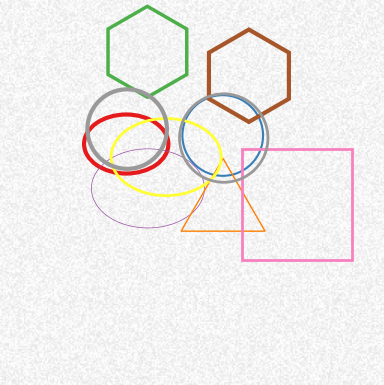[{"shape": "oval", "thickness": 3, "radius": 0.55, "center": [0.328, 0.626]}, {"shape": "circle", "thickness": 1.5, "radius": 0.52, "center": [0.579, 0.648]}, {"shape": "hexagon", "thickness": 2.5, "radius": 0.59, "center": [0.383, 0.866]}, {"shape": "oval", "thickness": 0.5, "radius": 0.73, "center": [0.384, 0.511]}, {"shape": "triangle", "thickness": 1, "radius": 0.63, "center": [0.579, 0.463]}, {"shape": "oval", "thickness": 2, "radius": 0.72, "center": [0.432, 0.592]}, {"shape": "hexagon", "thickness": 3, "radius": 0.6, "center": [0.647, 0.803]}, {"shape": "square", "thickness": 2, "radius": 0.72, "center": [0.771, 0.47]}, {"shape": "circle", "thickness": 2, "radius": 0.57, "center": [0.581, 0.641]}, {"shape": "circle", "thickness": 3, "radius": 0.52, "center": [0.33, 0.665]}]